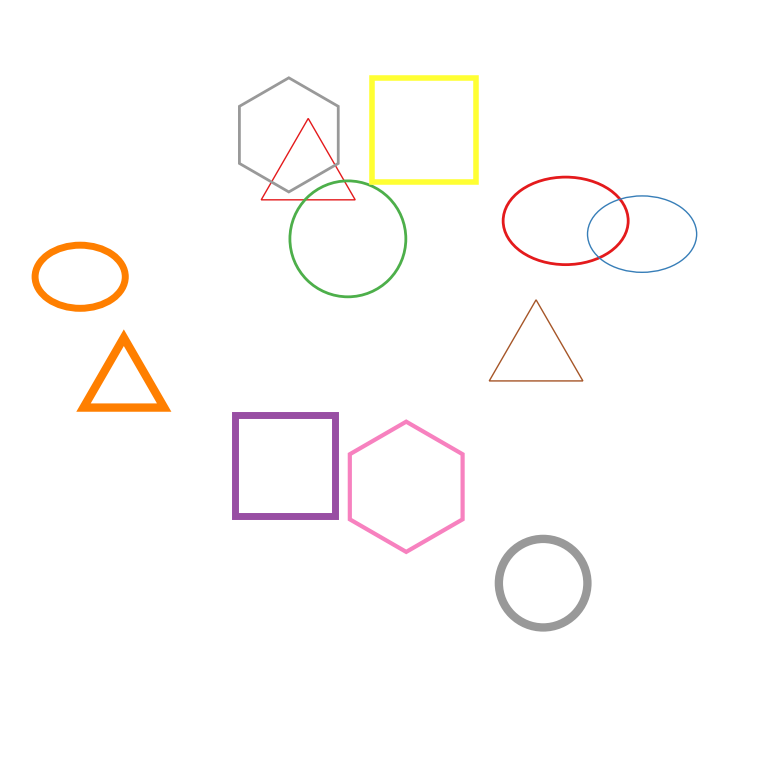[{"shape": "triangle", "thickness": 0.5, "radius": 0.35, "center": [0.4, 0.776]}, {"shape": "oval", "thickness": 1, "radius": 0.41, "center": [0.735, 0.713]}, {"shape": "oval", "thickness": 0.5, "radius": 0.35, "center": [0.834, 0.696]}, {"shape": "circle", "thickness": 1, "radius": 0.38, "center": [0.452, 0.69]}, {"shape": "square", "thickness": 2.5, "radius": 0.33, "center": [0.37, 0.396]}, {"shape": "oval", "thickness": 2.5, "radius": 0.29, "center": [0.104, 0.641]}, {"shape": "triangle", "thickness": 3, "radius": 0.3, "center": [0.161, 0.501]}, {"shape": "square", "thickness": 2, "radius": 0.34, "center": [0.55, 0.831]}, {"shape": "triangle", "thickness": 0.5, "radius": 0.35, "center": [0.696, 0.54]}, {"shape": "hexagon", "thickness": 1.5, "radius": 0.42, "center": [0.528, 0.368]}, {"shape": "hexagon", "thickness": 1, "radius": 0.37, "center": [0.375, 0.825]}, {"shape": "circle", "thickness": 3, "radius": 0.29, "center": [0.705, 0.243]}]